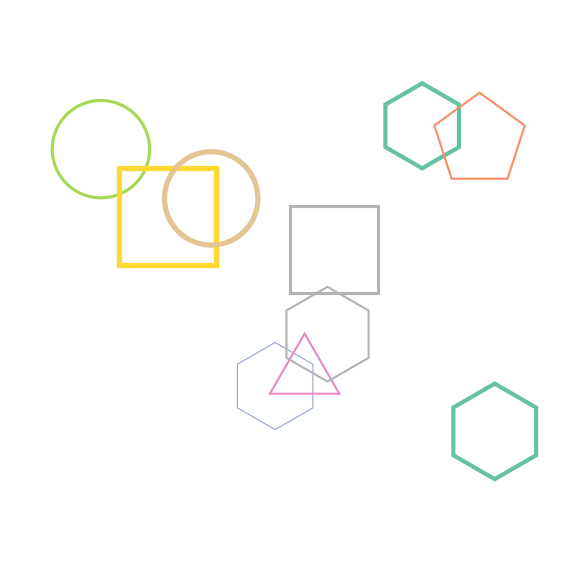[{"shape": "hexagon", "thickness": 2, "radius": 0.37, "center": [0.731, 0.781]}, {"shape": "hexagon", "thickness": 2, "radius": 0.41, "center": [0.857, 0.252]}, {"shape": "pentagon", "thickness": 1, "radius": 0.41, "center": [0.83, 0.756]}, {"shape": "hexagon", "thickness": 0.5, "radius": 0.38, "center": [0.476, 0.331]}, {"shape": "triangle", "thickness": 1, "radius": 0.35, "center": [0.528, 0.352]}, {"shape": "circle", "thickness": 1.5, "radius": 0.42, "center": [0.175, 0.741]}, {"shape": "square", "thickness": 2.5, "radius": 0.42, "center": [0.29, 0.624]}, {"shape": "circle", "thickness": 2.5, "radius": 0.4, "center": [0.366, 0.656]}, {"shape": "hexagon", "thickness": 1, "radius": 0.41, "center": [0.567, 0.42]}, {"shape": "square", "thickness": 1.5, "radius": 0.38, "center": [0.578, 0.567]}]